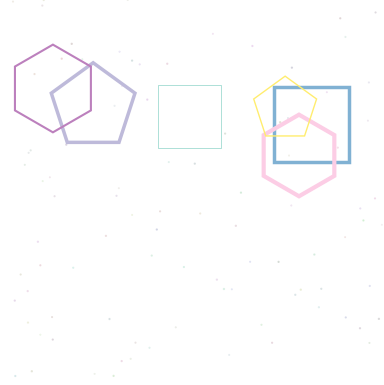[{"shape": "square", "thickness": 0.5, "radius": 0.41, "center": [0.493, 0.697]}, {"shape": "pentagon", "thickness": 2.5, "radius": 0.57, "center": [0.242, 0.723]}, {"shape": "square", "thickness": 2.5, "radius": 0.49, "center": [0.81, 0.677]}, {"shape": "hexagon", "thickness": 3, "radius": 0.53, "center": [0.777, 0.596]}, {"shape": "hexagon", "thickness": 1.5, "radius": 0.57, "center": [0.137, 0.77]}, {"shape": "pentagon", "thickness": 1, "radius": 0.43, "center": [0.741, 0.716]}]